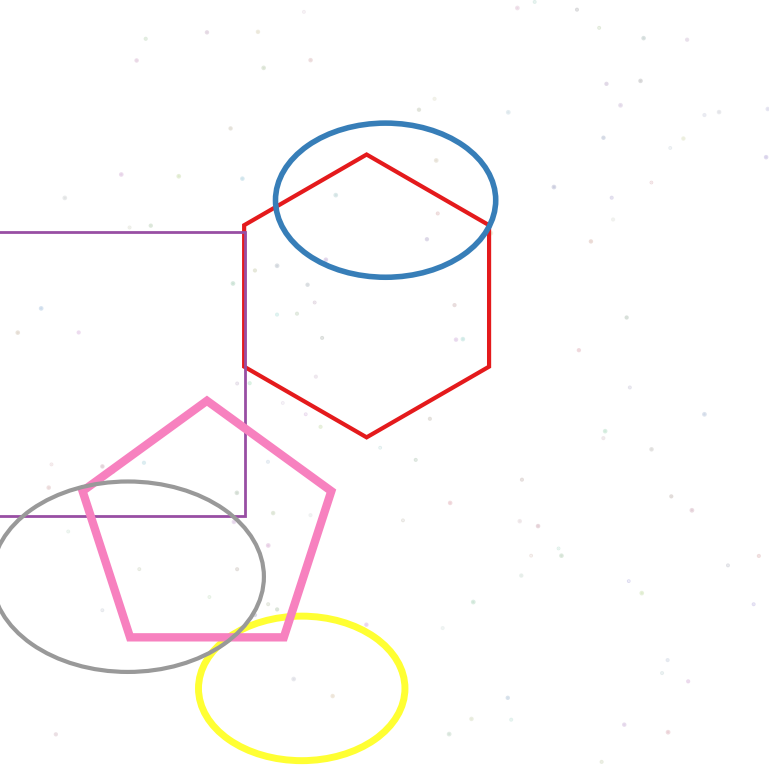[{"shape": "hexagon", "thickness": 1.5, "radius": 0.92, "center": [0.476, 0.616]}, {"shape": "oval", "thickness": 2, "radius": 0.71, "center": [0.501, 0.74]}, {"shape": "square", "thickness": 1, "radius": 0.92, "center": [0.134, 0.514]}, {"shape": "oval", "thickness": 2.5, "radius": 0.67, "center": [0.392, 0.106]}, {"shape": "pentagon", "thickness": 3, "radius": 0.85, "center": [0.269, 0.31]}, {"shape": "oval", "thickness": 1.5, "radius": 0.88, "center": [0.166, 0.251]}]